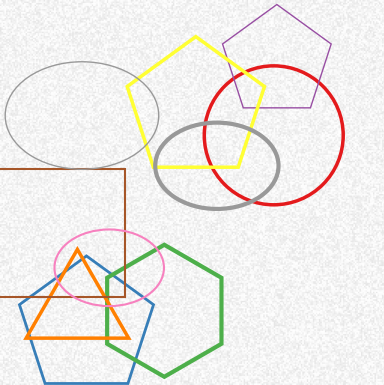[{"shape": "circle", "thickness": 2.5, "radius": 0.9, "center": [0.711, 0.649]}, {"shape": "pentagon", "thickness": 2, "radius": 0.92, "center": [0.225, 0.152]}, {"shape": "hexagon", "thickness": 3, "radius": 0.86, "center": [0.427, 0.193]}, {"shape": "pentagon", "thickness": 1, "radius": 0.74, "center": [0.719, 0.84]}, {"shape": "triangle", "thickness": 2.5, "radius": 0.77, "center": [0.201, 0.199]}, {"shape": "pentagon", "thickness": 2.5, "radius": 0.94, "center": [0.509, 0.717]}, {"shape": "square", "thickness": 1.5, "radius": 0.83, "center": [0.16, 0.395]}, {"shape": "oval", "thickness": 1.5, "radius": 0.71, "center": [0.284, 0.304]}, {"shape": "oval", "thickness": 1, "radius": 1.0, "center": [0.213, 0.7]}, {"shape": "oval", "thickness": 3, "radius": 0.8, "center": [0.563, 0.569]}]